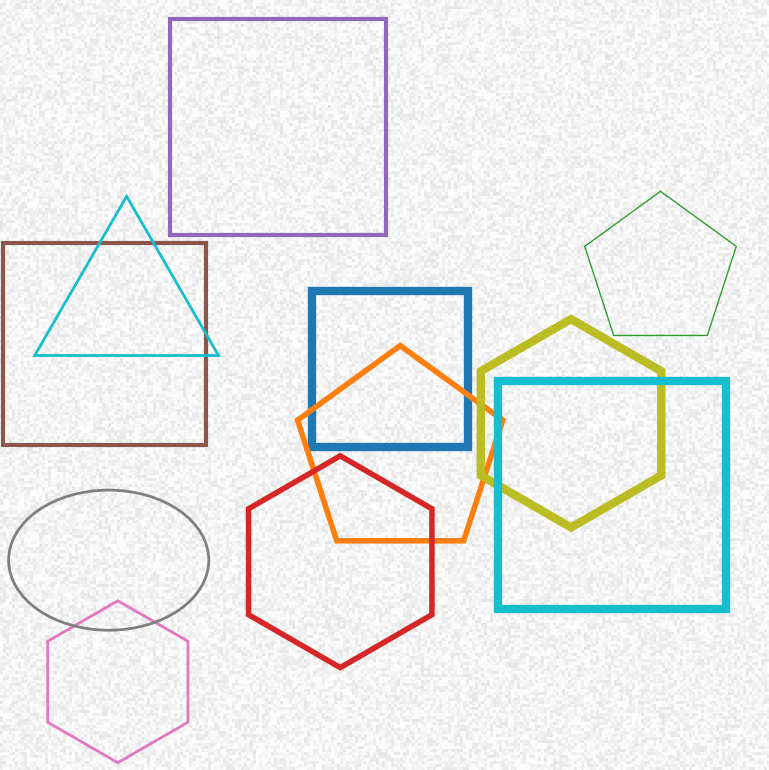[{"shape": "square", "thickness": 3, "radius": 0.5, "center": [0.506, 0.521]}, {"shape": "pentagon", "thickness": 2, "radius": 0.7, "center": [0.52, 0.411]}, {"shape": "pentagon", "thickness": 0.5, "radius": 0.52, "center": [0.858, 0.648]}, {"shape": "hexagon", "thickness": 2, "radius": 0.69, "center": [0.442, 0.27]}, {"shape": "square", "thickness": 1.5, "radius": 0.7, "center": [0.361, 0.834]}, {"shape": "square", "thickness": 1.5, "radius": 0.66, "center": [0.136, 0.553]}, {"shape": "hexagon", "thickness": 1, "radius": 0.53, "center": [0.153, 0.115]}, {"shape": "oval", "thickness": 1, "radius": 0.65, "center": [0.141, 0.273]}, {"shape": "hexagon", "thickness": 3, "radius": 0.68, "center": [0.742, 0.45]}, {"shape": "square", "thickness": 3, "radius": 0.74, "center": [0.795, 0.358]}, {"shape": "triangle", "thickness": 1, "radius": 0.69, "center": [0.164, 0.607]}]